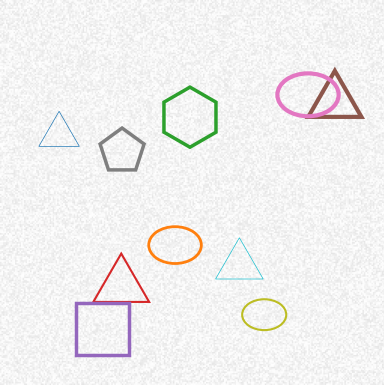[{"shape": "triangle", "thickness": 0.5, "radius": 0.3, "center": [0.153, 0.65]}, {"shape": "oval", "thickness": 2, "radius": 0.34, "center": [0.455, 0.363]}, {"shape": "hexagon", "thickness": 2.5, "radius": 0.39, "center": [0.493, 0.696]}, {"shape": "triangle", "thickness": 1.5, "radius": 0.42, "center": [0.315, 0.258]}, {"shape": "square", "thickness": 2.5, "radius": 0.34, "center": [0.266, 0.146]}, {"shape": "triangle", "thickness": 3, "radius": 0.4, "center": [0.87, 0.736]}, {"shape": "oval", "thickness": 3, "radius": 0.4, "center": [0.8, 0.754]}, {"shape": "pentagon", "thickness": 2.5, "radius": 0.3, "center": [0.317, 0.607]}, {"shape": "oval", "thickness": 1.5, "radius": 0.29, "center": [0.686, 0.183]}, {"shape": "triangle", "thickness": 0.5, "radius": 0.36, "center": [0.622, 0.311]}]